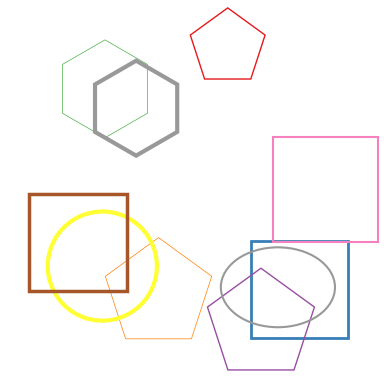[{"shape": "pentagon", "thickness": 1, "radius": 0.51, "center": [0.591, 0.877]}, {"shape": "square", "thickness": 2, "radius": 0.63, "center": [0.778, 0.248]}, {"shape": "hexagon", "thickness": 0.5, "radius": 0.64, "center": [0.273, 0.769]}, {"shape": "pentagon", "thickness": 1, "radius": 0.73, "center": [0.678, 0.157]}, {"shape": "pentagon", "thickness": 0.5, "radius": 0.73, "center": [0.412, 0.237]}, {"shape": "circle", "thickness": 3, "radius": 0.71, "center": [0.266, 0.309]}, {"shape": "square", "thickness": 2.5, "radius": 0.63, "center": [0.203, 0.37]}, {"shape": "square", "thickness": 1.5, "radius": 0.68, "center": [0.846, 0.508]}, {"shape": "oval", "thickness": 1.5, "radius": 0.74, "center": [0.722, 0.254]}, {"shape": "hexagon", "thickness": 3, "radius": 0.62, "center": [0.354, 0.719]}]